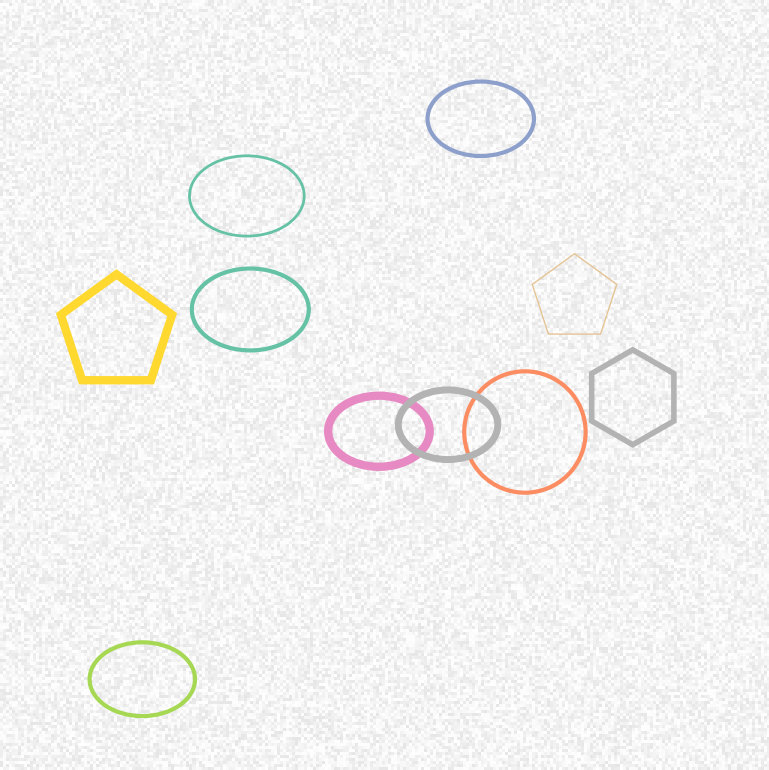[{"shape": "oval", "thickness": 1, "radius": 0.37, "center": [0.321, 0.746]}, {"shape": "oval", "thickness": 1.5, "radius": 0.38, "center": [0.325, 0.598]}, {"shape": "circle", "thickness": 1.5, "radius": 0.39, "center": [0.682, 0.439]}, {"shape": "oval", "thickness": 1.5, "radius": 0.35, "center": [0.624, 0.846]}, {"shape": "oval", "thickness": 3, "radius": 0.33, "center": [0.492, 0.44]}, {"shape": "oval", "thickness": 1.5, "radius": 0.34, "center": [0.185, 0.118]}, {"shape": "pentagon", "thickness": 3, "radius": 0.38, "center": [0.151, 0.568]}, {"shape": "pentagon", "thickness": 0.5, "radius": 0.29, "center": [0.746, 0.613]}, {"shape": "oval", "thickness": 2.5, "radius": 0.32, "center": [0.582, 0.448]}, {"shape": "hexagon", "thickness": 2, "radius": 0.31, "center": [0.822, 0.484]}]